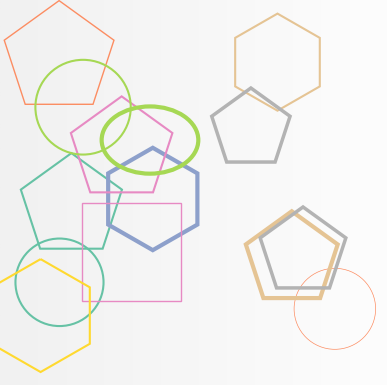[{"shape": "circle", "thickness": 1.5, "radius": 0.57, "center": [0.154, 0.267]}, {"shape": "pentagon", "thickness": 1.5, "radius": 0.69, "center": [0.184, 0.465]}, {"shape": "circle", "thickness": 0.5, "radius": 0.53, "center": [0.864, 0.198]}, {"shape": "pentagon", "thickness": 1, "radius": 0.74, "center": [0.153, 0.85]}, {"shape": "hexagon", "thickness": 3, "radius": 0.66, "center": [0.394, 0.483]}, {"shape": "pentagon", "thickness": 1.5, "radius": 0.69, "center": [0.314, 0.612]}, {"shape": "square", "thickness": 1, "radius": 0.64, "center": [0.34, 0.344]}, {"shape": "oval", "thickness": 3, "radius": 0.62, "center": [0.387, 0.636]}, {"shape": "circle", "thickness": 1.5, "radius": 0.62, "center": [0.214, 0.722]}, {"shape": "hexagon", "thickness": 1.5, "radius": 0.73, "center": [0.105, 0.18]}, {"shape": "hexagon", "thickness": 1.5, "radius": 0.63, "center": [0.716, 0.839]}, {"shape": "pentagon", "thickness": 3, "radius": 0.62, "center": [0.753, 0.327]}, {"shape": "pentagon", "thickness": 2.5, "radius": 0.53, "center": [0.647, 0.665]}, {"shape": "pentagon", "thickness": 2.5, "radius": 0.58, "center": [0.782, 0.346]}]